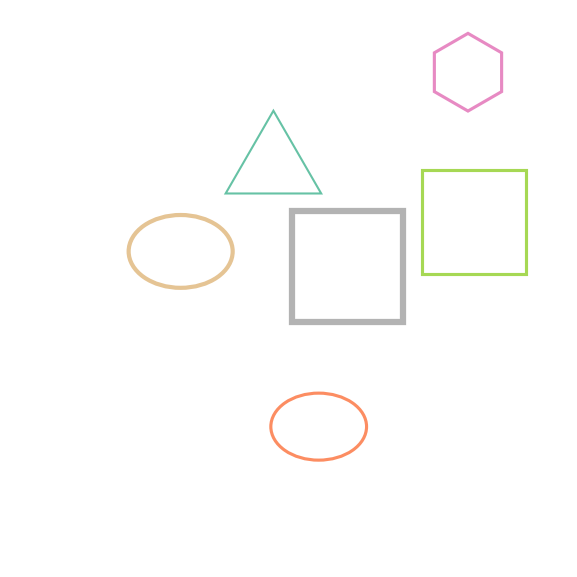[{"shape": "triangle", "thickness": 1, "radius": 0.48, "center": [0.473, 0.712]}, {"shape": "oval", "thickness": 1.5, "radius": 0.41, "center": [0.552, 0.26]}, {"shape": "hexagon", "thickness": 1.5, "radius": 0.34, "center": [0.81, 0.874]}, {"shape": "square", "thickness": 1.5, "radius": 0.45, "center": [0.821, 0.615]}, {"shape": "oval", "thickness": 2, "radius": 0.45, "center": [0.313, 0.564]}, {"shape": "square", "thickness": 3, "radius": 0.48, "center": [0.601, 0.538]}]